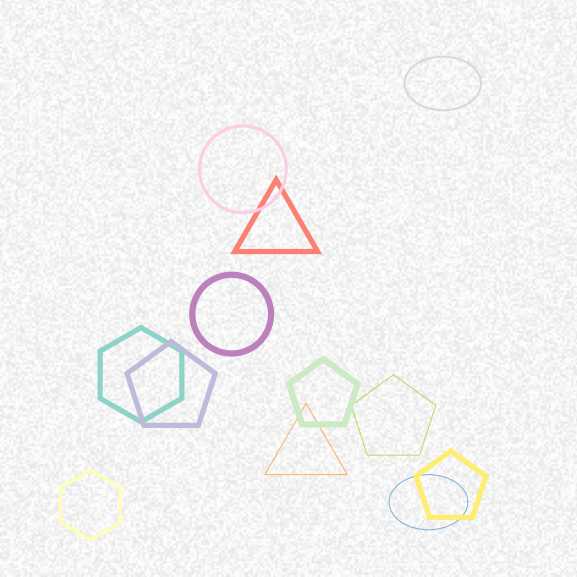[{"shape": "hexagon", "thickness": 2.5, "radius": 0.41, "center": [0.244, 0.35]}, {"shape": "hexagon", "thickness": 1.5, "radius": 0.3, "center": [0.157, 0.125]}, {"shape": "pentagon", "thickness": 2.5, "radius": 0.4, "center": [0.296, 0.328]}, {"shape": "triangle", "thickness": 2.5, "radius": 0.41, "center": [0.478, 0.605]}, {"shape": "oval", "thickness": 0.5, "radius": 0.34, "center": [0.742, 0.129]}, {"shape": "triangle", "thickness": 0.5, "radius": 0.41, "center": [0.53, 0.218]}, {"shape": "pentagon", "thickness": 0.5, "radius": 0.38, "center": [0.681, 0.273]}, {"shape": "circle", "thickness": 1.5, "radius": 0.38, "center": [0.421, 0.706]}, {"shape": "oval", "thickness": 1, "radius": 0.33, "center": [0.767, 0.855]}, {"shape": "circle", "thickness": 3, "radius": 0.34, "center": [0.401, 0.455]}, {"shape": "pentagon", "thickness": 3, "radius": 0.31, "center": [0.56, 0.315]}, {"shape": "pentagon", "thickness": 2.5, "radius": 0.32, "center": [0.781, 0.155]}]